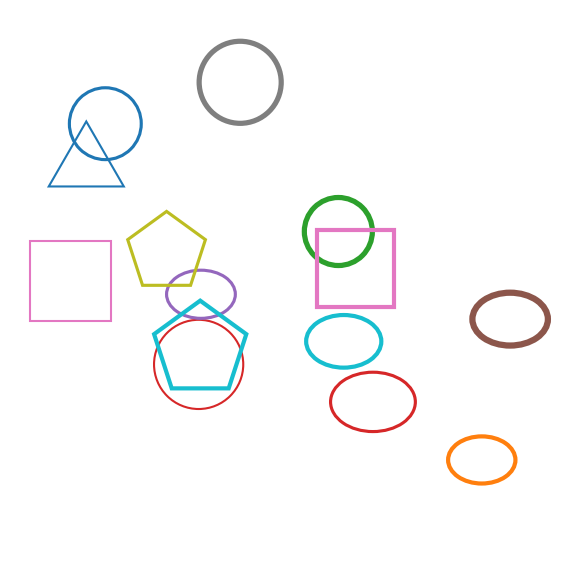[{"shape": "triangle", "thickness": 1, "radius": 0.38, "center": [0.149, 0.714]}, {"shape": "circle", "thickness": 1.5, "radius": 0.31, "center": [0.182, 0.785]}, {"shape": "oval", "thickness": 2, "radius": 0.29, "center": [0.834, 0.203]}, {"shape": "circle", "thickness": 2.5, "radius": 0.29, "center": [0.586, 0.598]}, {"shape": "oval", "thickness": 1.5, "radius": 0.37, "center": [0.646, 0.303]}, {"shape": "circle", "thickness": 1, "radius": 0.39, "center": [0.344, 0.368]}, {"shape": "oval", "thickness": 1.5, "radius": 0.3, "center": [0.348, 0.49]}, {"shape": "oval", "thickness": 3, "radius": 0.33, "center": [0.883, 0.447]}, {"shape": "square", "thickness": 2, "radius": 0.33, "center": [0.615, 0.534]}, {"shape": "square", "thickness": 1, "radius": 0.35, "center": [0.122, 0.513]}, {"shape": "circle", "thickness": 2.5, "radius": 0.36, "center": [0.416, 0.857]}, {"shape": "pentagon", "thickness": 1.5, "radius": 0.35, "center": [0.288, 0.562]}, {"shape": "pentagon", "thickness": 2, "radius": 0.42, "center": [0.347, 0.395]}, {"shape": "oval", "thickness": 2, "radius": 0.33, "center": [0.595, 0.408]}]